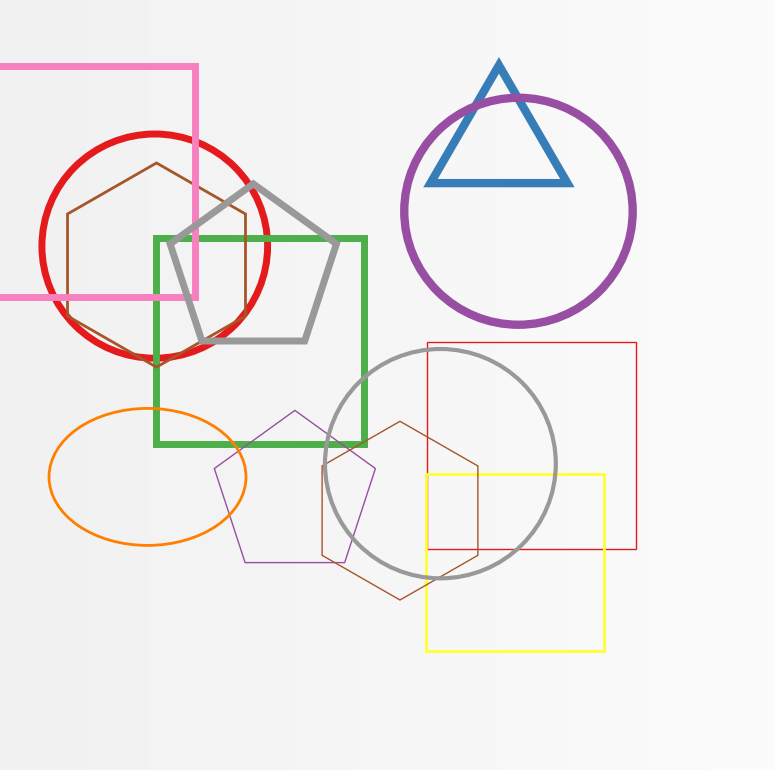[{"shape": "square", "thickness": 0.5, "radius": 0.67, "center": [0.686, 0.421]}, {"shape": "circle", "thickness": 2.5, "radius": 0.73, "center": [0.2, 0.68]}, {"shape": "triangle", "thickness": 3, "radius": 0.51, "center": [0.644, 0.813]}, {"shape": "square", "thickness": 2.5, "radius": 0.67, "center": [0.335, 0.557]}, {"shape": "pentagon", "thickness": 0.5, "radius": 0.55, "center": [0.38, 0.358]}, {"shape": "circle", "thickness": 3, "radius": 0.74, "center": [0.669, 0.726]}, {"shape": "oval", "thickness": 1, "radius": 0.64, "center": [0.19, 0.381]}, {"shape": "square", "thickness": 1, "radius": 0.57, "center": [0.664, 0.27]}, {"shape": "hexagon", "thickness": 0.5, "radius": 0.58, "center": [0.516, 0.337]}, {"shape": "hexagon", "thickness": 1, "radius": 0.66, "center": [0.202, 0.656]}, {"shape": "square", "thickness": 2.5, "radius": 0.75, "center": [0.103, 0.764]}, {"shape": "pentagon", "thickness": 2.5, "radius": 0.56, "center": [0.327, 0.648]}, {"shape": "circle", "thickness": 1.5, "radius": 0.74, "center": [0.568, 0.398]}]